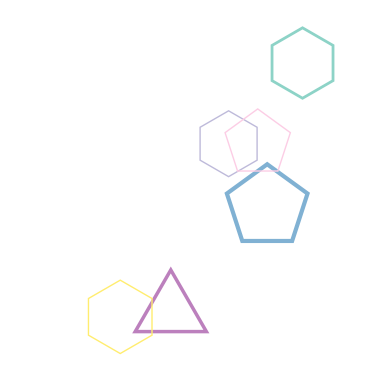[{"shape": "hexagon", "thickness": 2, "radius": 0.46, "center": [0.786, 0.836]}, {"shape": "hexagon", "thickness": 1, "radius": 0.43, "center": [0.594, 0.627]}, {"shape": "pentagon", "thickness": 3, "radius": 0.55, "center": [0.694, 0.463]}, {"shape": "pentagon", "thickness": 1, "radius": 0.45, "center": [0.669, 0.628]}, {"shape": "triangle", "thickness": 2.5, "radius": 0.53, "center": [0.444, 0.192]}, {"shape": "hexagon", "thickness": 1, "radius": 0.48, "center": [0.312, 0.177]}]